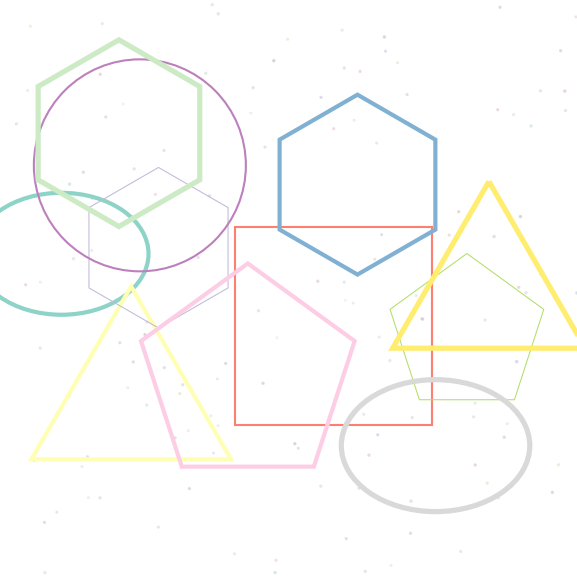[{"shape": "oval", "thickness": 2, "radius": 0.75, "center": [0.106, 0.56]}, {"shape": "triangle", "thickness": 2, "radius": 1.0, "center": [0.227, 0.304]}, {"shape": "hexagon", "thickness": 0.5, "radius": 0.7, "center": [0.274, 0.57]}, {"shape": "square", "thickness": 1, "radius": 0.85, "center": [0.577, 0.435]}, {"shape": "hexagon", "thickness": 2, "radius": 0.78, "center": [0.619, 0.679]}, {"shape": "pentagon", "thickness": 0.5, "radius": 0.7, "center": [0.808, 0.42]}, {"shape": "pentagon", "thickness": 2, "radius": 0.97, "center": [0.429, 0.348]}, {"shape": "oval", "thickness": 2.5, "radius": 0.82, "center": [0.754, 0.227]}, {"shape": "circle", "thickness": 1, "radius": 0.92, "center": [0.242, 0.713]}, {"shape": "hexagon", "thickness": 2.5, "radius": 0.81, "center": [0.206, 0.769]}, {"shape": "triangle", "thickness": 2.5, "radius": 0.96, "center": [0.847, 0.492]}]